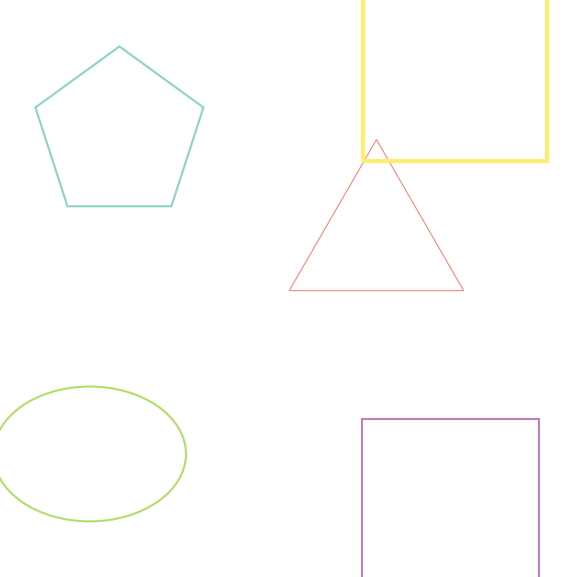[{"shape": "pentagon", "thickness": 1, "radius": 0.76, "center": [0.207, 0.766]}, {"shape": "triangle", "thickness": 0.5, "radius": 0.87, "center": [0.652, 0.583]}, {"shape": "oval", "thickness": 1, "radius": 0.83, "center": [0.155, 0.213]}, {"shape": "square", "thickness": 1, "radius": 0.77, "center": [0.78, 0.121]}, {"shape": "square", "thickness": 2, "radius": 0.8, "center": [0.788, 0.88]}]